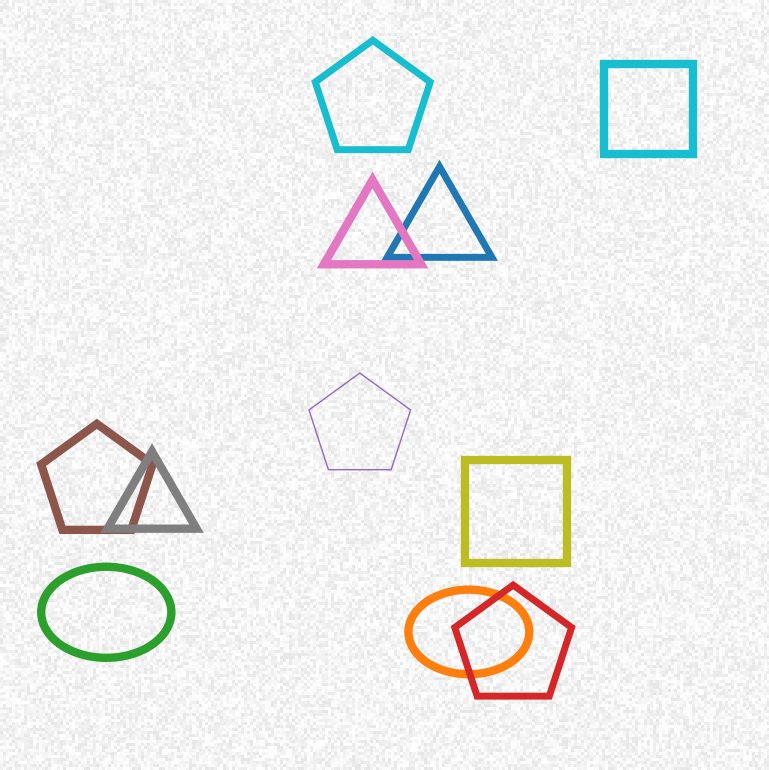[{"shape": "triangle", "thickness": 2.5, "radius": 0.39, "center": [0.571, 0.705]}, {"shape": "oval", "thickness": 3, "radius": 0.39, "center": [0.609, 0.179]}, {"shape": "oval", "thickness": 3, "radius": 0.42, "center": [0.138, 0.205]}, {"shape": "pentagon", "thickness": 2.5, "radius": 0.4, "center": [0.666, 0.16]}, {"shape": "pentagon", "thickness": 0.5, "radius": 0.35, "center": [0.467, 0.446]}, {"shape": "pentagon", "thickness": 3, "radius": 0.38, "center": [0.126, 0.373]}, {"shape": "triangle", "thickness": 3, "radius": 0.36, "center": [0.484, 0.693]}, {"shape": "triangle", "thickness": 3, "radius": 0.33, "center": [0.197, 0.347]}, {"shape": "square", "thickness": 3, "radius": 0.33, "center": [0.67, 0.336]}, {"shape": "pentagon", "thickness": 2.5, "radius": 0.39, "center": [0.484, 0.869]}, {"shape": "square", "thickness": 3, "radius": 0.29, "center": [0.842, 0.859]}]